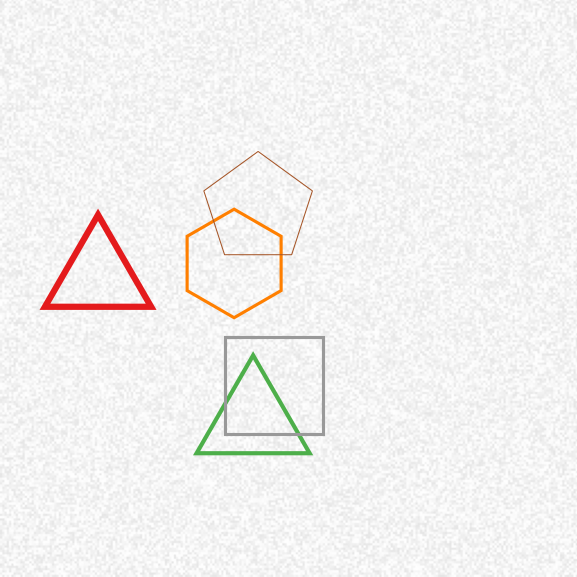[{"shape": "triangle", "thickness": 3, "radius": 0.53, "center": [0.17, 0.521]}, {"shape": "triangle", "thickness": 2, "radius": 0.57, "center": [0.438, 0.271]}, {"shape": "hexagon", "thickness": 1.5, "radius": 0.47, "center": [0.405, 0.543]}, {"shape": "pentagon", "thickness": 0.5, "radius": 0.49, "center": [0.447, 0.638]}, {"shape": "square", "thickness": 1.5, "radius": 0.42, "center": [0.474, 0.332]}]